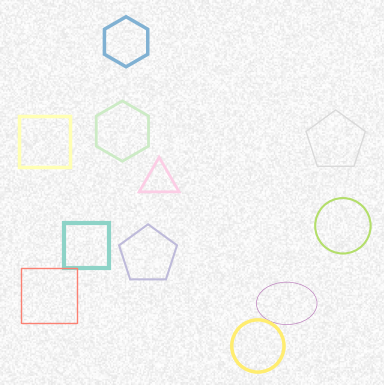[{"shape": "square", "thickness": 3, "radius": 0.29, "center": [0.224, 0.362]}, {"shape": "square", "thickness": 2.5, "radius": 0.33, "center": [0.116, 0.632]}, {"shape": "pentagon", "thickness": 1.5, "radius": 0.4, "center": [0.385, 0.338]}, {"shape": "square", "thickness": 1, "radius": 0.36, "center": [0.127, 0.233]}, {"shape": "hexagon", "thickness": 2.5, "radius": 0.32, "center": [0.327, 0.892]}, {"shape": "circle", "thickness": 1.5, "radius": 0.36, "center": [0.891, 0.414]}, {"shape": "triangle", "thickness": 2, "radius": 0.3, "center": [0.413, 0.532]}, {"shape": "pentagon", "thickness": 1, "radius": 0.4, "center": [0.872, 0.634]}, {"shape": "oval", "thickness": 0.5, "radius": 0.39, "center": [0.745, 0.212]}, {"shape": "hexagon", "thickness": 2, "radius": 0.39, "center": [0.318, 0.66]}, {"shape": "circle", "thickness": 2.5, "radius": 0.34, "center": [0.67, 0.101]}]